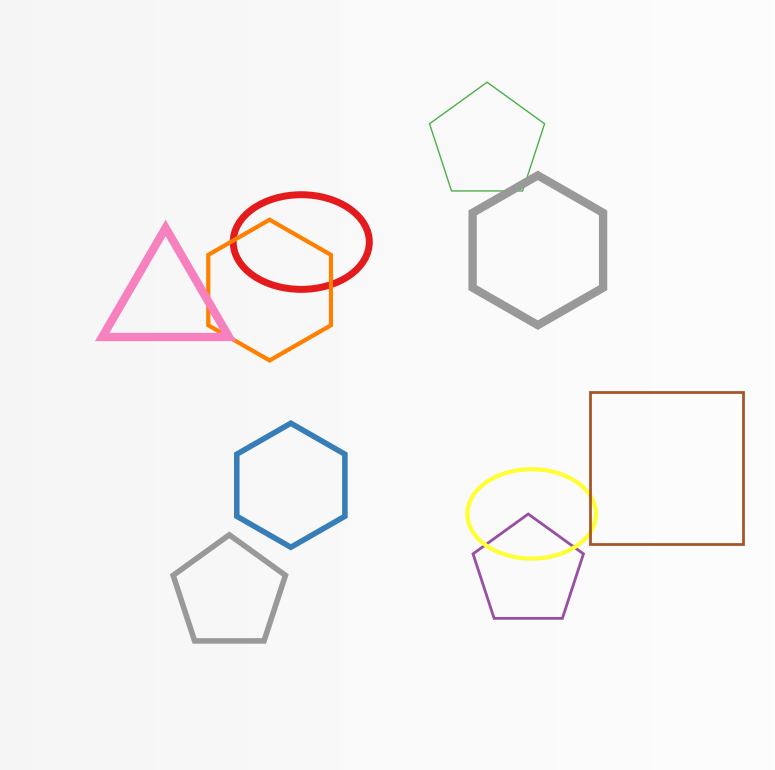[{"shape": "oval", "thickness": 2.5, "radius": 0.44, "center": [0.389, 0.686]}, {"shape": "hexagon", "thickness": 2, "radius": 0.4, "center": [0.375, 0.37]}, {"shape": "pentagon", "thickness": 0.5, "radius": 0.39, "center": [0.628, 0.815]}, {"shape": "pentagon", "thickness": 1, "radius": 0.37, "center": [0.682, 0.258]}, {"shape": "hexagon", "thickness": 1.5, "radius": 0.46, "center": [0.348, 0.623]}, {"shape": "oval", "thickness": 1.5, "radius": 0.41, "center": [0.686, 0.333]}, {"shape": "square", "thickness": 1, "radius": 0.49, "center": [0.86, 0.392]}, {"shape": "triangle", "thickness": 3, "radius": 0.47, "center": [0.214, 0.61]}, {"shape": "pentagon", "thickness": 2, "radius": 0.38, "center": [0.296, 0.229]}, {"shape": "hexagon", "thickness": 3, "radius": 0.49, "center": [0.694, 0.675]}]